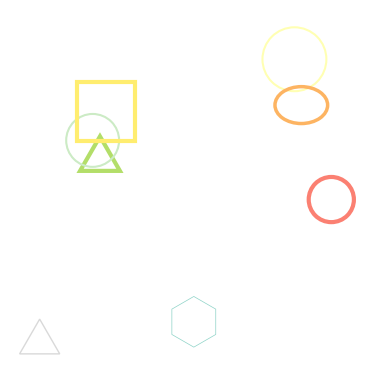[{"shape": "hexagon", "thickness": 0.5, "radius": 0.33, "center": [0.503, 0.164]}, {"shape": "circle", "thickness": 1.5, "radius": 0.41, "center": [0.765, 0.846]}, {"shape": "circle", "thickness": 3, "radius": 0.29, "center": [0.861, 0.482]}, {"shape": "oval", "thickness": 2.5, "radius": 0.34, "center": [0.783, 0.727]}, {"shape": "triangle", "thickness": 3, "radius": 0.3, "center": [0.26, 0.586]}, {"shape": "triangle", "thickness": 1, "radius": 0.3, "center": [0.103, 0.111]}, {"shape": "circle", "thickness": 1.5, "radius": 0.34, "center": [0.241, 0.635]}, {"shape": "square", "thickness": 3, "radius": 0.38, "center": [0.275, 0.71]}]